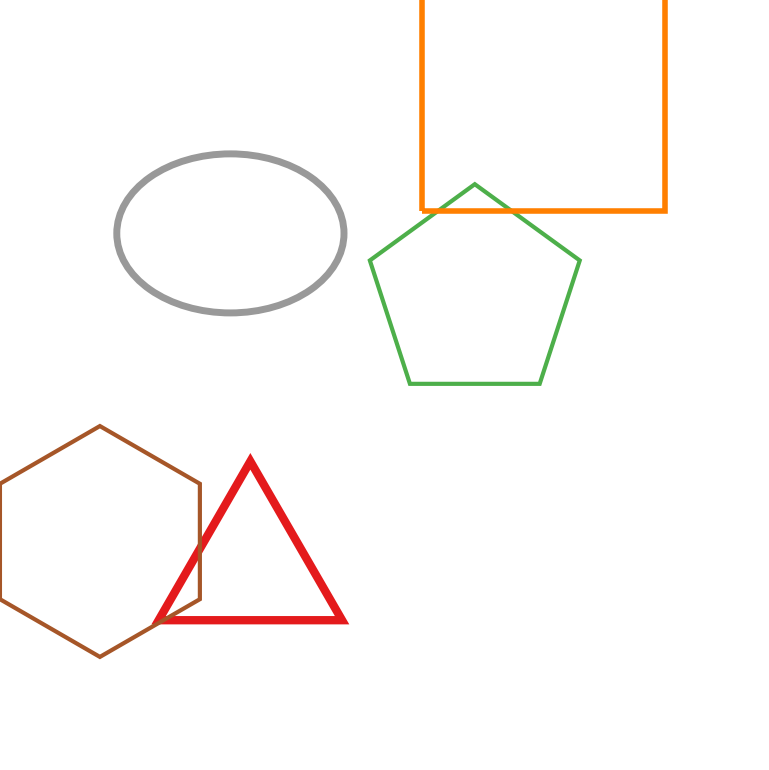[{"shape": "triangle", "thickness": 3, "radius": 0.69, "center": [0.325, 0.263]}, {"shape": "pentagon", "thickness": 1.5, "radius": 0.72, "center": [0.617, 0.617]}, {"shape": "square", "thickness": 2, "radius": 0.79, "center": [0.706, 0.883]}, {"shape": "hexagon", "thickness": 1.5, "radius": 0.75, "center": [0.13, 0.297]}, {"shape": "oval", "thickness": 2.5, "radius": 0.74, "center": [0.299, 0.697]}]